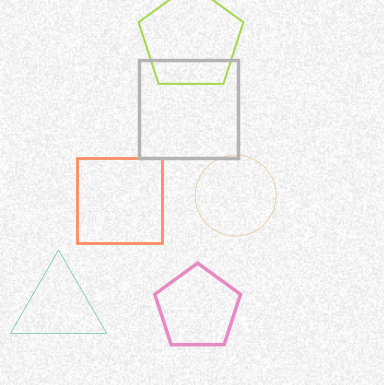[{"shape": "triangle", "thickness": 0.5, "radius": 0.72, "center": [0.152, 0.206]}, {"shape": "square", "thickness": 2, "radius": 0.55, "center": [0.311, 0.48]}, {"shape": "pentagon", "thickness": 2.5, "radius": 0.59, "center": [0.513, 0.199]}, {"shape": "pentagon", "thickness": 1.5, "radius": 0.72, "center": [0.496, 0.898]}, {"shape": "circle", "thickness": 0.5, "radius": 0.53, "center": [0.612, 0.492]}, {"shape": "square", "thickness": 2.5, "radius": 0.64, "center": [0.49, 0.717]}]